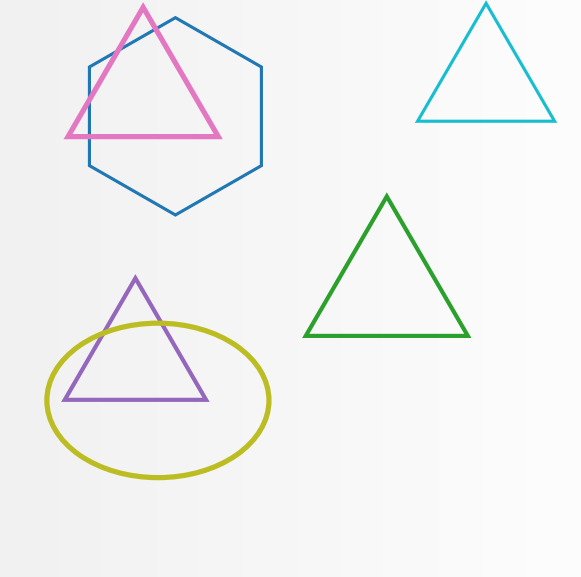[{"shape": "hexagon", "thickness": 1.5, "radius": 0.85, "center": [0.302, 0.798]}, {"shape": "triangle", "thickness": 2, "radius": 0.81, "center": [0.665, 0.498]}, {"shape": "triangle", "thickness": 2, "radius": 0.7, "center": [0.233, 0.377]}, {"shape": "triangle", "thickness": 2.5, "radius": 0.75, "center": [0.246, 0.837]}, {"shape": "oval", "thickness": 2.5, "radius": 0.96, "center": [0.272, 0.306]}, {"shape": "triangle", "thickness": 1.5, "radius": 0.68, "center": [0.836, 0.857]}]